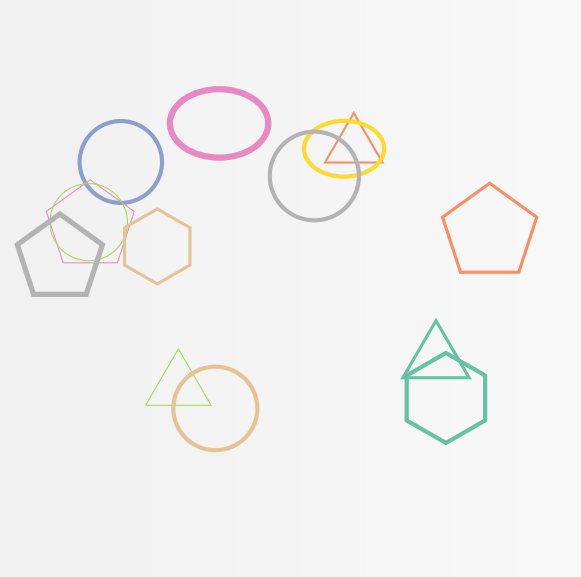[{"shape": "triangle", "thickness": 1.5, "radius": 0.33, "center": [0.75, 0.378]}, {"shape": "hexagon", "thickness": 2, "radius": 0.39, "center": [0.767, 0.31]}, {"shape": "pentagon", "thickness": 1.5, "radius": 0.43, "center": [0.842, 0.597]}, {"shape": "triangle", "thickness": 1, "radius": 0.29, "center": [0.609, 0.746]}, {"shape": "circle", "thickness": 2, "radius": 0.35, "center": [0.208, 0.719]}, {"shape": "oval", "thickness": 3, "radius": 0.42, "center": [0.377, 0.785]}, {"shape": "pentagon", "thickness": 0.5, "radius": 0.4, "center": [0.155, 0.608]}, {"shape": "circle", "thickness": 0.5, "radius": 0.33, "center": [0.153, 0.614]}, {"shape": "triangle", "thickness": 0.5, "radius": 0.33, "center": [0.307, 0.33]}, {"shape": "oval", "thickness": 2, "radius": 0.35, "center": [0.592, 0.742]}, {"shape": "hexagon", "thickness": 1.5, "radius": 0.32, "center": [0.271, 0.572]}, {"shape": "circle", "thickness": 2, "radius": 0.36, "center": [0.37, 0.292]}, {"shape": "pentagon", "thickness": 2.5, "radius": 0.38, "center": [0.103, 0.552]}, {"shape": "circle", "thickness": 2, "radius": 0.38, "center": [0.541, 0.694]}]